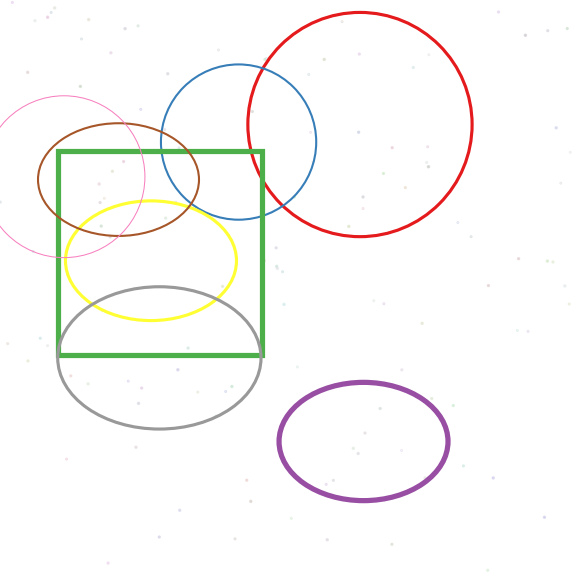[{"shape": "circle", "thickness": 1.5, "radius": 0.97, "center": [0.623, 0.783]}, {"shape": "circle", "thickness": 1, "radius": 0.67, "center": [0.413, 0.753]}, {"shape": "square", "thickness": 2.5, "radius": 0.88, "center": [0.277, 0.56]}, {"shape": "oval", "thickness": 2.5, "radius": 0.73, "center": [0.629, 0.235]}, {"shape": "oval", "thickness": 1.5, "radius": 0.74, "center": [0.261, 0.548]}, {"shape": "oval", "thickness": 1, "radius": 0.7, "center": [0.205, 0.688]}, {"shape": "circle", "thickness": 0.5, "radius": 0.7, "center": [0.111, 0.693]}, {"shape": "oval", "thickness": 1.5, "radius": 0.88, "center": [0.276, 0.379]}]